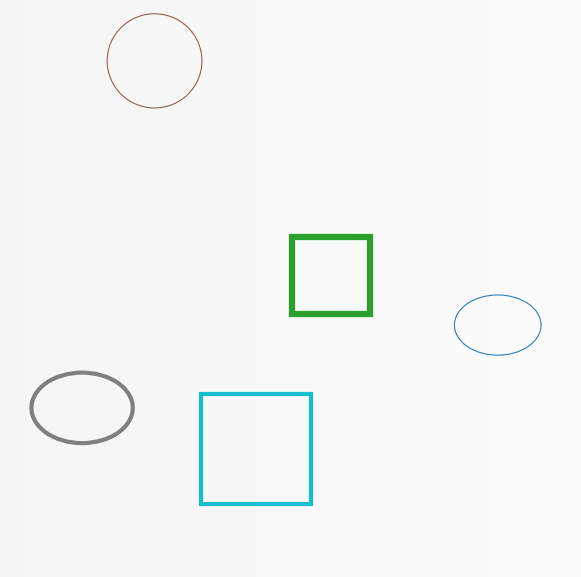[{"shape": "oval", "thickness": 0.5, "radius": 0.37, "center": [0.856, 0.436]}, {"shape": "square", "thickness": 3, "radius": 0.33, "center": [0.57, 0.522]}, {"shape": "circle", "thickness": 0.5, "radius": 0.41, "center": [0.266, 0.894]}, {"shape": "oval", "thickness": 2, "radius": 0.44, "center": [0.141, 0.293]}, {"shape": "square", "thickness": 2, "radius": 0.47, "center": [0.44, 0.222]}]